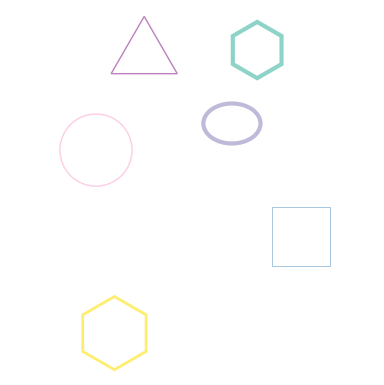[{"shape": "hexagon", "thickness": 3, "radius": 0.37, "center": [0.668, 0.87]}, {"shape": "oval", "thickness": 3, "radius": 0.37, "center": [0.602, 0.679]}, {"shape": "square", "thickness": 0.5, "radius": 0.38, "center": [0.782, 0.386]}, {"shape": "circle", "thickness": 1, "radius": 0.47, "center": [0.249, 0.61]}, {"shape": "triangle", "thickness": 1, "radius": 0.5, "center": [0.375, 0.858]}, {"shape": "hexagon", "thickness": 2, "radius": 0.48, "center": [0.297, 0.135]}]